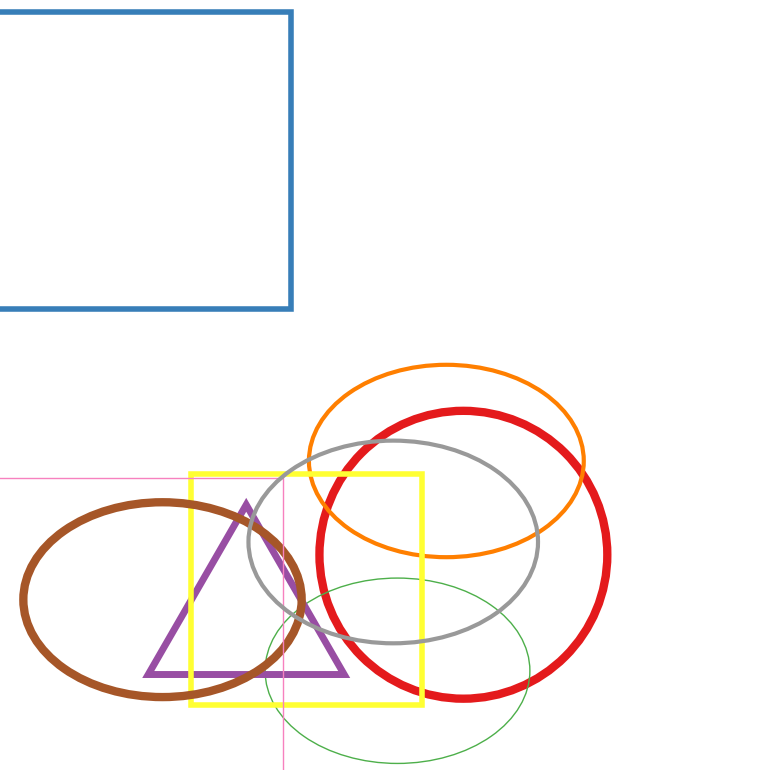[{"shape": "circle", "thickness": 3, "radius": 0.93, "center": [0.602, 0.28]}, {"shape": "square", "thickness": 2, "radius": 0.96, "center": [0.185, 0.791]}, {"shape": "oval", "thickness": 0.5, "radius": 0.86, "center": [0.516, 0.129]}, {"shape": "triangle", "thickness": 2.5, "radius": 0.73, "center": [0.32, 0.197]}, {"shape": "oval", "thickness": 1.5, "radius": 0.89, "center": [0.58, 0.401]}, {"shape": "square", "thickness": 2, "radius": 0.75, "center": [0.398, 0.234]}, {"shape": "oval", "thickness": 3, "radius": 0.9, "center": [0.211, 0.221]}, {"shape": "square", "thickness": 0.5, "radius": 0.95, "center": [0.177, 0.189]}, {"shape": "oval", "thickness": 1.5, "radius": 0.94, "center": [0.511, 0.296]}]